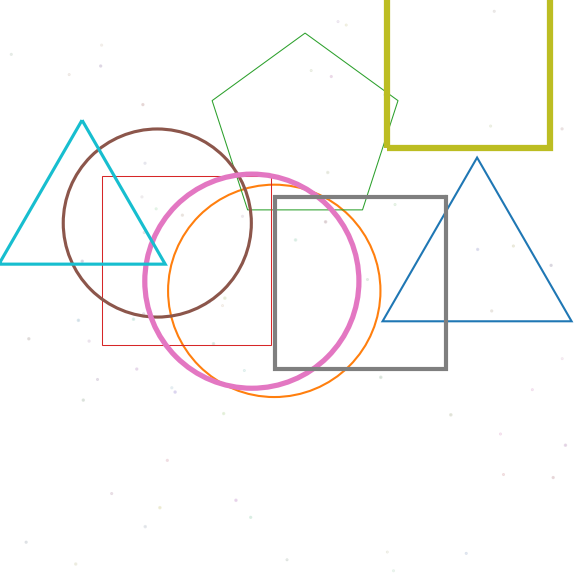[{"shape": "triangle", "thickness": 1, "radius": 0.94, "center": [0.826, 0.537]}, {"shape": "circle", "thickness": 1, "radius": 0.92, "center": [0.475, 0.495]}, {"shape": "pentagon", "thickness": 0.5, "radius": 0.85, "center": [0.528, 0.773]}, {"shape": "square", "thickness": 0.5, "radius": 0.73, "center": [0.323, 0.548]}, {"shape": "circle", "thickness": 1.5, "radius": 0.81, "center": [0.272, 0.613]}, {"shape": "circle", "thickness": 2.5, "radius": 0.93, "center": [0.436, 0.512]}, {"shape": "square", "thickness": 2, "radius": 0.74, "center": [0.624, 0.509]}, {"shape": "square", "thickness": 3, "radius": 0.71, "center": [0.811, 0.885]}, {"shape": "triangle", "thickness": 1.5, "radius": 0.83, "center": [0.142, 0.625]}]